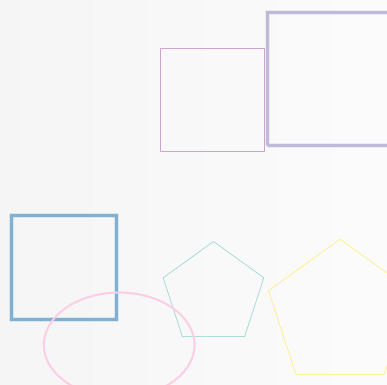[{"shape": "pentagon", "thickness": 0.5, "radius": 0.68, "center": [0.551, 0.236]}, {"shape": "square", "thickness": 2.5, "radius": 0.86, "center": [0.861, 0.796]}, {"shape": "square", "thickness": 2.5, "radius": 0.67, "center": [0.164, 0.307]}, {"shape": "oval", "thickness": 1.5, "radius": 0.97, "center": [0.308, 0.104]}, {"shape": "square", "thickness": 0.5, "radius": 0.67, "center": [0.547, 0.741]}, {"shape": "pentagon", "thickness": 0.5, "radius": 0.97, "center": [0.878, 0.185]}]